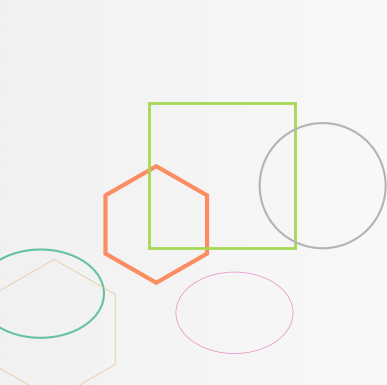[{"shape": "oval", "thickness": 1.5, "radius": 0.82, "center": [0.105, 0.237]}, {"shape": "hexagon", "thickness": 3, "radius": 0.76, "center": [0.403, 0.417]}, {"shape": "oval", "thickness": 0.5, "radius": 0.76, "center": [0.605, 0.188]}, {"shape": "square", "thickness": 2, "radius": 0.94, "center": [0.573, 0.543]}, {"shape": "hexagon", "thickness": 0.5, "radius": 0.91, "center": [0.14, 0.144]}, {"shape": "circle", "thickness": 1.5, "radius": 0.81, "center": [0.833, 0.518]}]